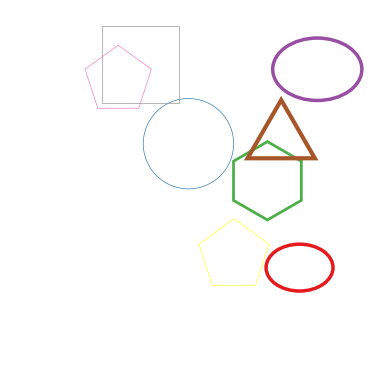[{"shape": "oval", "thickness": 2.5, "radius": 0.43, "center": [0.778, 0.305]}, {"shape": "circle", "thickness": 0.5, "radius": 0.59, "center": [0.489, 0.627]}, {"shape": "hexagon", "thickness": 2, "radius": 0.51, "center": [0.695, 0.53]}, {"shape": "oval", "thickness": 2.5, "radius": 0.58, "center": [0.824, 0.82]}, {"shape": "pentagon", "thickness": 0.5, "radius": 0.48, "center": [0.608, 0.336]}, {"shape": "triangle", "thickness": 3, "radius": 0.5, "center": [0.73, 0.639]}, {"shape": "pentagon", "thickness": 0.5, "radius": 0.45, "center": [0.307, 0.792]}, {"shape": "square", "thickness": 0.5, "radius": 0.5, "center": [0.365, 0.833]}]